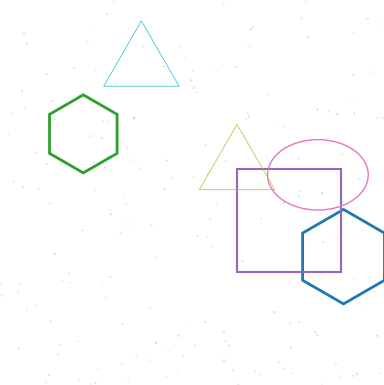[{"shape": "hexagon", "thickness": 2, "radius": 0.61, "center": [0.892, 0.333]}, {"shape": "hexagon", "thickness": 2, "radius": 0.51, "center": [0.216, 0.652]}, {"shape": "square", "thickness": 1.5, "radius": 0.67, "center": [0.751, 0.427]}, {"shape": "oval", "thickness": 1, "radius": 0.65, "center": [0.826, 0.546]}, {"shape": "triangle", "thickness": 0.5, "radius": 0.57, "center": [0.616, 0.564]}, {"shape": "triangle", "thickness": 0.5, "radius": 0.57, "center": [0.367, 0.833]}]